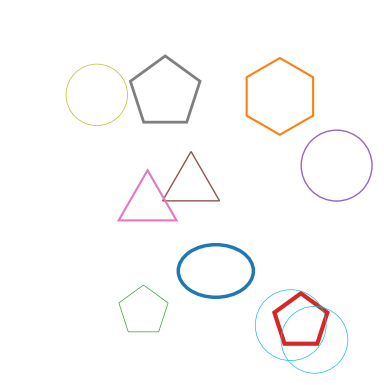[{"shape": "oval", "thickness": 2.5, "radius": 0.49, "center": [0.561, 0.296]}, {"shape": "hexagon", "thickness": 1.5, "radius": 0.5, "center": [0.727, 0.75]}, {"shape": "pentagon", "thickness": 0.5, "radius": 0.34, "center": [0.373, 0.192]}, {"shape": "pentagon", "thickness": 3, "radius": 0.36, "center": [0.782, 0.166]}, {"shape": "circle", "thickness": 1, "radius": 0.46, "center": [0.874, 0.57]}, {"shape": "triangle", "thickness": 1, "radius": 0.43, "center": [0.496, 0.521]}, {"shape": "triangle", "thickness": 1.5, "radius": 0.43, "center": [0.383, 0.471]}, {"shape": "pentagon", "thickness": 2, "radius": 0.48, "center": [0.429, 0.76]}, {"shape": "circle", "thickness": 0.5, "radius": 0.4, "center": [0.251, 0.754]}, {"shape": "circle", "thickness": 0.5, "radius": 0.46, "center": [0.755, 0.155]}, {"shape": "circle", "thickness": 0.5, "radius": 0.43, "center": [0.817, 0.117]}]